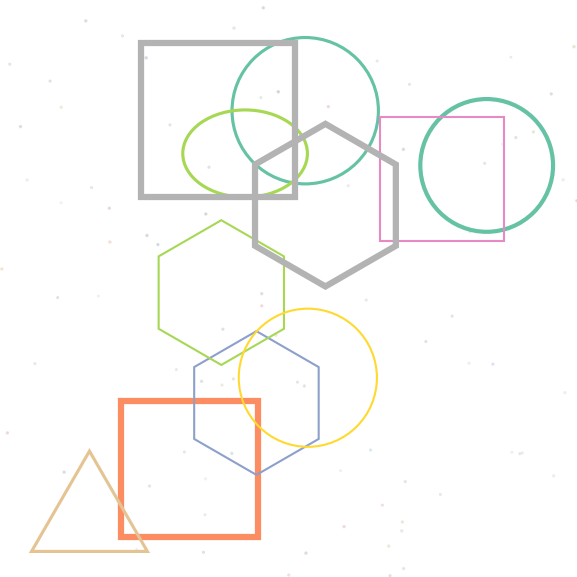[{"shape": "circle", "thickness": 1.5, "radius": 0.63, "center": [0.529, 0.807]}, {"shape": "circle", "thickness": 2, "radius": 0.57, "center": [0.843, 0.713]}, {"shape": "square", "thickness": 3, "radius": 0.59, "center": [0.328, 0.187]}, {"shape": "hexagon", "thickness": 1, "radius": 0.62, "center": [0.444, 0.301]}, {"shape": "square", "thickness": 1, "radius": 0.53, "center": [0.766, 0.689]}, {"shape": "hexagon", "thickness": 1, "radius": 0.63, "center": [0.383, 0.493]}, {"shape": "oval", "thickness": 1.5, "radius": 0.54, "center": [0.424, 0.733]}, {"shape": "circle", "thickness": 1, "radius": 0.6, "center": [0.533, 0.345]}, {"shape": "triangle", "thickness": 1.5, "radius": 0.58, "center": [0.155, 0.102]}, {"shape": "hexagon", "thickness": 3, "radius": 0.7, "center": [0.564, 0.644]}, {"shape": "square", "thickness": 3, "radius": 0.67, "center": [0.377, 0.792]}]